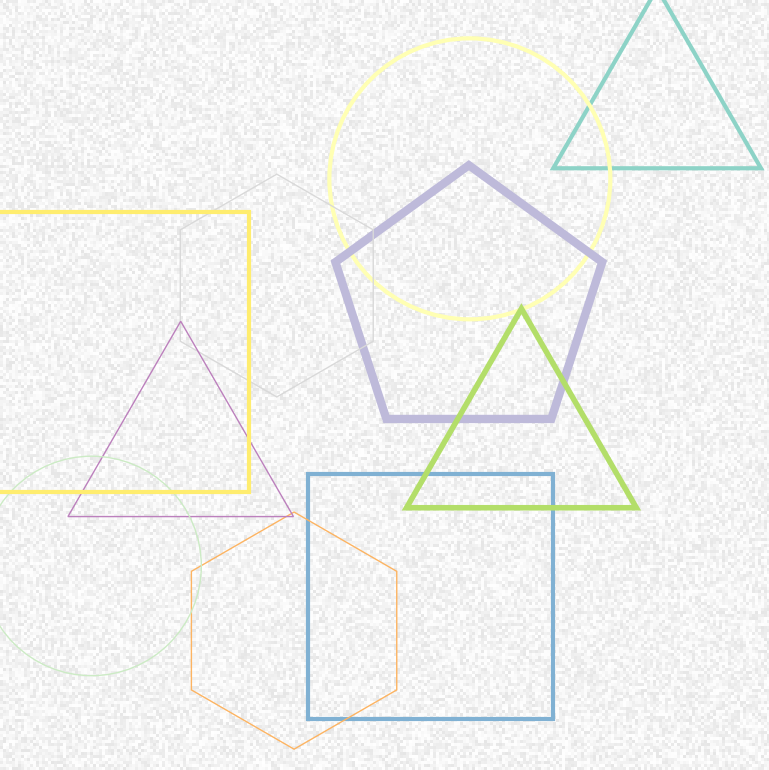[{"shape": "triangle", "thickness": 1.5, "radius": 0.78, "center": [0.853, 0.859]}, {"shape": "circle", "thickness": 1.5, "radius": 0.91, "center": [0.61, 0.768]}, {"shape": "pentagon", "thickness": 3, "radius": 0.91, "center": [0.609, 0.603]}, {"shape": "square", "thickness": 1.5, "radius": 0.8, "center": [0.559, 0.225]}, {"shape": "hexagon", "thickness": 0.5, "radius": 0.77, "center": [0.382, 0.181]}, {"shape": "triangle", "thickness": 2, "radius": 0.86, "center": [0.677, 0.427]}, {"shape": "hexagon", "thickness": 0.5, "radius": 0.72, "center": [0.359, 0.629]}, {"shape": "triangle", "thickness": 0.5, "radius": 0.85, "center": [0.235, 0.414]}, {"shape": "circle", "thickness": 0.5, "radius": 0.71, "center": [0.119, 0.265]}, {"shape": "square", "thickness": 1.5, "radius": 0.91, "center": [0.142, 0.543]}]